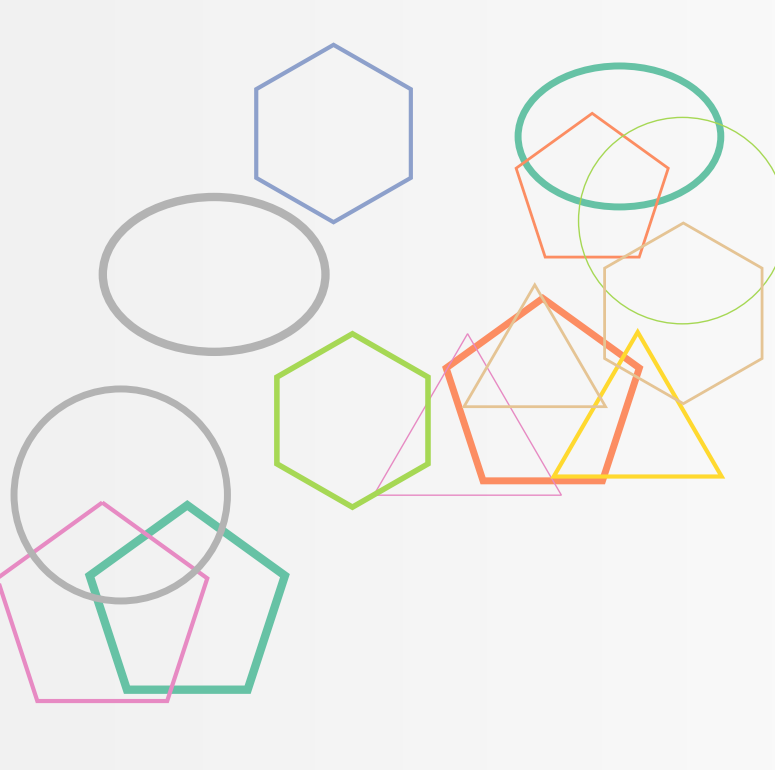[{"shape": "pentagon", "thickness": 3, "radius": 0.66, "center": [0.242, 0.211]}, {"shape": "oval", "thickness": 2.5, "radius": 0.65, "center": [0.799, 0.823]}, {"shape": "pentagon", "thickness": 2.5, "radius": 0.66, "center": [0.7, 0.482]}, {"shape": "pentagon", "thickness": 1, "radius": 0.52, "center": [0.764, 0.75]}, {"shape": "hexagon", "thickness": 1.5, "radius": 0.58, "center": [0.43, 0.827]}, {"shape": "triangle", "thickness": 0.5, "radius": 0.7, "center": [0.603, 0.427]}, {"shape": "pentagon", "thickness": 1.5, "radius": 0.71, "center": [0.132, 0.205]}, {"shape": "circle", "thickness": 0.5, "radius": 0.67, "center": [0.881, 0.713]}, {"shape": "hexagon", "thickness": 2, "radius": 0.56, "center": [0.455, 0.454]}, {"shape": "triangle", "thickness": 1.5, "radius": 0.63, "center": [0.823, 0.444]}, {"shape": "triangle", "thickness": 1, "radius": 0.53, "center": [0.69, 0.525]}, {"shape": "hexagon", "thickness": 1, "radius": 0.59, "center": [0.882, 0.593]}, {"shape": "circle", "thickness": 2.5, "radius": 0.69, "center": [0.156, 0.357]}, {"shape": "oval", "thickness": 3, "radius": 0.72, "center": [0.276, 0.644]}]